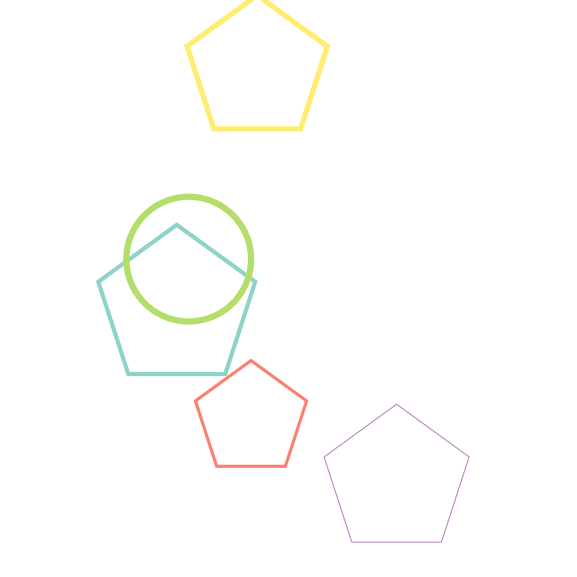[{"shape": "pentagon", "thickness": 2, "radius": 0.71, "center": [0.306, 0.467]}, {"shape": "pentagon", "thickness": 1.5, "radius": 0.51, "center": [0.435, 0.274]}, {"shape": "circle", "thickness": 3, "radius": 0.54, "center": [0.327, 0.55]}, {"shape": "pentagon", "thickness": 0.5, "radius": 0.66, "center": [0.687, 0.167]}, {"shape": "pentagon", "thickness": 2.5, "radius": 0.64, "center": [0.445, 0.879]}]